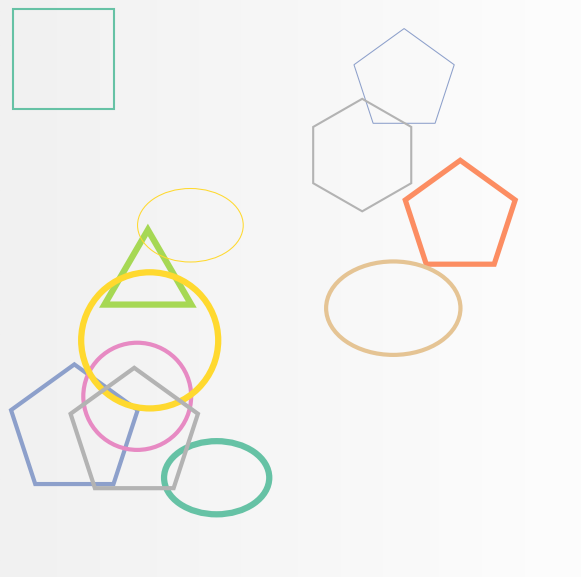[{"shape": "oval", "thickness": 3, "radius": 0.45, "center": [0.373, 0.172]}, {"shape": "square", "thickness": 1, "radius": 0.43, "center": [0.11, 0.897]}, {"shape": "pentagon", "thickness": 2.5, "radius": 0.5, "center": [0.792, 0.622]}, {"shape": "pentagon", "thickness": 2, "radius": 0.57, "center": [0.128, 0.254]}, {"shape": "pentagon", "thickness": 0.5, "radius": 0.45, "center": [0.695, 0.859]}, {"shape": "circle", "thickness": 2, "radius": 0.46, "center": [0.236, 0.313]}, {"shape": "triangle", "thickness": 3, "radius": 0.43, "center": [0.254, 0.515]}, {"shape": "oval", "thickness": 0.5, "radius": 0.45, "center": [0.328, 0.609]}, {"shape": "circle", "thickness": 3, "radius": 0.59, "center": [0.258, 0.41]}, {"shape": "oval", "thickness": 2, "radius": 0.58, "center": [0.677, 0.465]}, {"shape": "pentagon", "thickness": 2, "radius": 0.58, "center": [0.231, 0.247]}, {"shape": "hexagon", "thickness": 1, "radius": 0.49, "center": [0.623, 0.731]}]